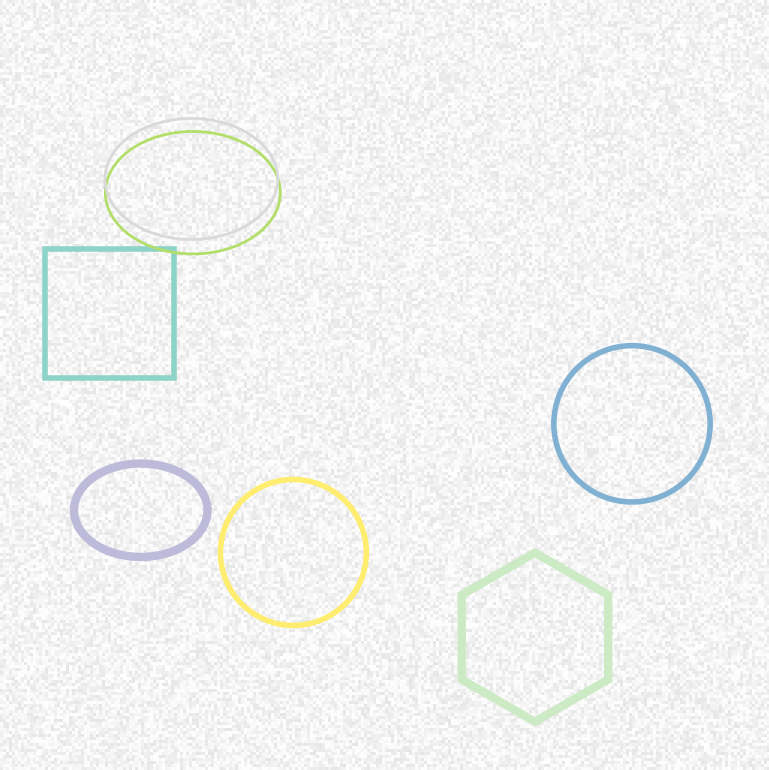[{"shape": "square", "thickness": 2, "radius": 0.42, "center": [0.142, 0.593]}, {"shape": "oval", "thickness": 3, "radius": 0.43, "center": [0.183, 0.337]}, {"shape": "circle", "thickness": 2, "radius": 0.51, "center": [0.821, 0.45]}, {"shape": "oval", "thickness": 1, "radius": 0.57, "center": [0.25, 0.75]}, {"shape": "oval", "thickness": 1, "radius": 0.56, "center": [0.249, 0.768]}, {"shape": "hexagon", "thickness": 3, "radius": 0.55, "center": [0.695, 0.172]}, {"shape": "circle", "thickness": 2, "radius": 0.47, "center": [0.381, 0.283]}]